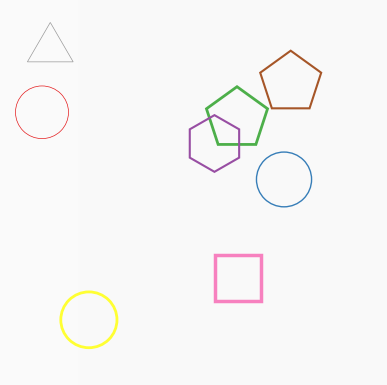[{"shape": "circle", "thickness": 0.5, "radius": 0.34, "center": [0.108, 0.708]}, {"shape": "circle", "thickness": 1, "radius": 0.36, "center": [0.733, 0.534]}, {"shape": "pentagon", "thickness": 2, "radius": 0.41, "center": [0.612, 0.692]}, {"shape": "hexagon", "thickness": 1.5, "radius": 0.37, "center": [0.553, 0.627]}, {"shape": "circle", "thickness": 2, "radius": 0.36, "center": [0.229, 0.169]}, {"shape": "pentagon", "thickness": 1.5, "radius": 0.41, "center": [0.75, 0.786]}, {"shape": "square", "thickness": 2.5, "radius": 0.3, "center": [0.615, 0.278]}, {"shape": "triangle", "thickness": 0.5, "radius": 0.34, "center": [0.13, 0.873]}]